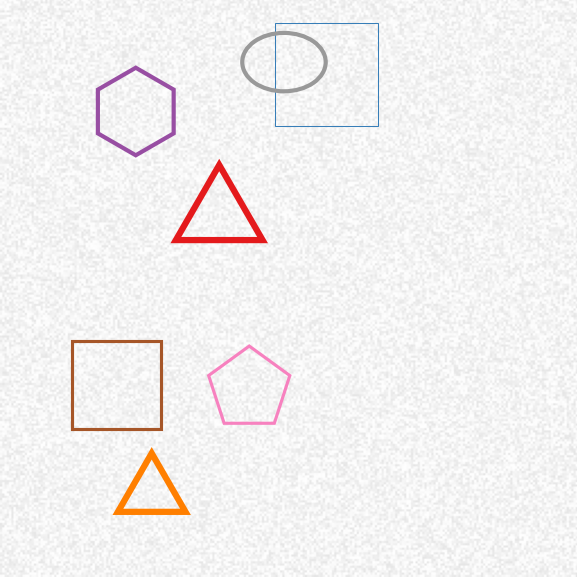[{"shape": "triangle", "thickness": 3, "radius": 0.43, "center": [0.38, 0.627]}, {"shape": "square", "thickness": 0.5, "radius": 0.44, "center": [0.565, 0.87]}, {"shape": "hexagon", "thickness": 2, "radius": 0.38, "center": [0.235, 0.806]}, {"shape": "triangle", "thickness": 3, "radius": 0.34, "center": [0.263, 0.147]}, {"shape": "square", "thickness": 1.5, "radius": 0.38, "center": [0.202, 0.332]}, {"shape": "pentagon", "thickness": 1.5, "radius": 0.37, "center": [0.432, 0.326]}, {"shape": "oval", "thickness": 2, "radius": 0.36, "center": [0.492, 0.892]}]